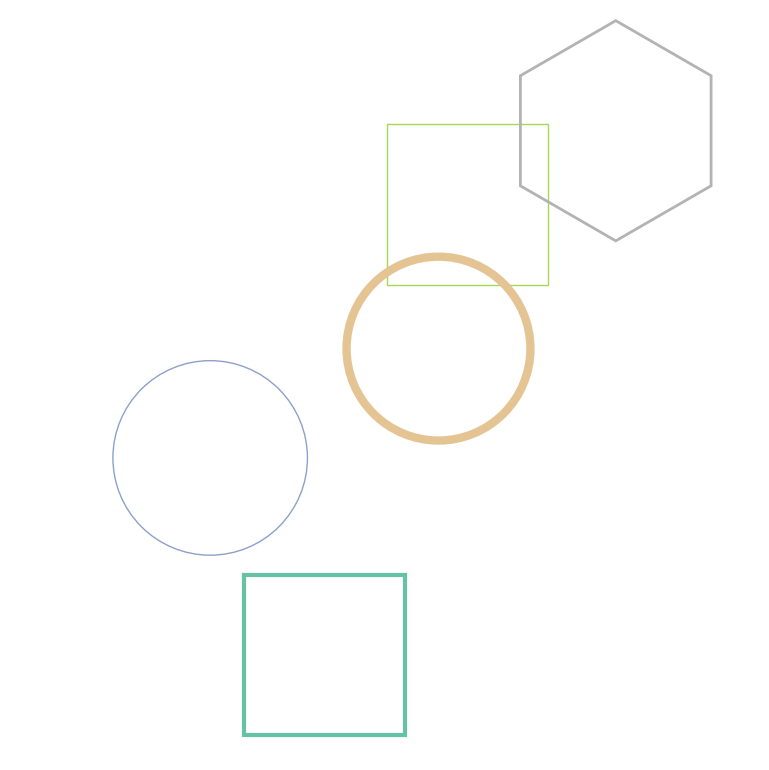[{"shape": "square", "thickness": 1.5, "radius": 0.52, "center": [0.422, 0.149]}, {"shape": "circle", "thickness": 0.5, "radius": 0.63, "center": [0.273, 0.405]}, {"shape": "square", "thickness": 0.5, "radius": 0.52, "center": [0.607, 0.735]}, {"shape": "circle", "thickness": 3, "radius": 0.6, "center": [0.569, 0.547]}, {"shape": "hexagon", "thickness": 1, "radius": 0.71, "center": [0.8, 0.83]}]